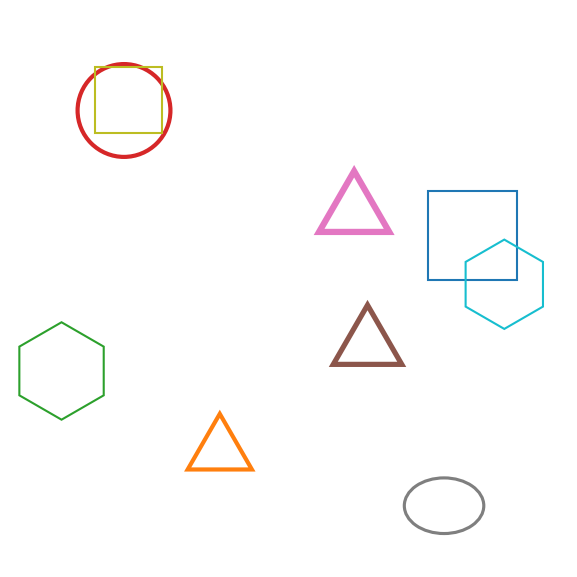[{"shape": "square", "thickness": 1, "radius": 0.39, "center": [0.818, 0.592]}, {"shape": "triangle", "thickness": 2, "radius": 0.32, "center": [0.381, 0.218]}, {"shape": "hexagon", "thickness": 1, "radius": 0.42, "center": [0.107, 0.357]}, {"shape": "circle", "thickness": 2, "radius": 0.4, "center": [0.215, 0.808]}, {"shape": "triangle", "thickness": 2.5, "radius": 0.34, "center": [0.636, 0.402]}, {"shape": "triangle", "thickness": 3, "radius": 0.35, "center": [0.613, 0.633]}, {"shape": "oval", "thickness": 1.5, "radius": 0.34, "center": [0.769, 0.123]}, {"shape": "square", "thickness": 1, "radius": 0.29, "center": [0.222, 0.826]}, {"shape": "hexagon", "thickness": 1, "radius": 0.39, "center": [0.873, 0.507]}]